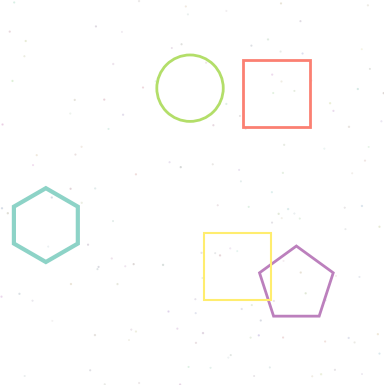[{"shape": "hexagon", "thickness": 3, "radius": 0.48, "center": [0.119, 0.415]}, {"shape": "square", "thickness": 2, "radius": 0.43, "center": [0.718, 0.757]}, {"shape": "circle", "thickness": 2, "radius": 0.43, "center": [0.494, 0.771]}, {"shape": "pentagon", "thickness": 2, "radius": 0.5, "center": [0.77, 0.26]}, {"shape": "square", "thickness": 1.5, "radius": 0.43, "center": [0.617, 0.307]}]